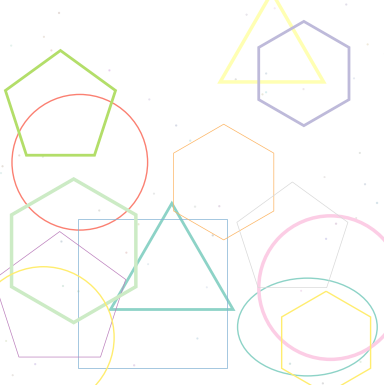[{"shape": "triangle", "thickness": 2, "radius": 0.92, "center": [0.446, 0.288]}, {"shape": "oval", "thickness": 1, "radius": 0.91, "center": [0.798, 0.151]}, {"shape": "triangle", "thickness": 2.5, "radius": 0.78, "center": [0.706, 0.865]}, {"shape": "hexagon", "thickness": 2, "radius": 0.68, "center": [0.789, 0.809]}, {"shape": "circle", "thickness": 1, "radius": 0.88, "center": [0.207, 0.579]}, {"shape": "square", "thickness": 0.5, "radius": 0.97, "center": [0.397, 0.238]}, {"shape": "hexagon", "thickness": 0.5, "radius": 0.75, "center": [0.581, 0.527]}, {"shape": "pentagon", "thickness": 2, "radius": 0.75, "center": [0.157, 0.718]}, {"shape": "circle", "thickness": 2.5, "radius": 0.93, "center": [0.859, 0.253]}, {"shape": "pentagon", "thickness": 0.5, "radius": 0.76, "center": [0.759, 0.376]}, {"shape": "pentagon", "thickness": 0.5, "radius": 0.9, "center": [0.155, 0.218]}, {"shape": "hexagon", "thickness": 2.5, "radius": 0.93, "center": [0.191, 0.349]}, {"shape": "circle", "thickness": 1, "radius": 0.92, "center": [0.113, 0.123]}, {"shape": "hexagon", "thickness": 1, "radius": 0.67, "center": [0.847, 0.11]}]